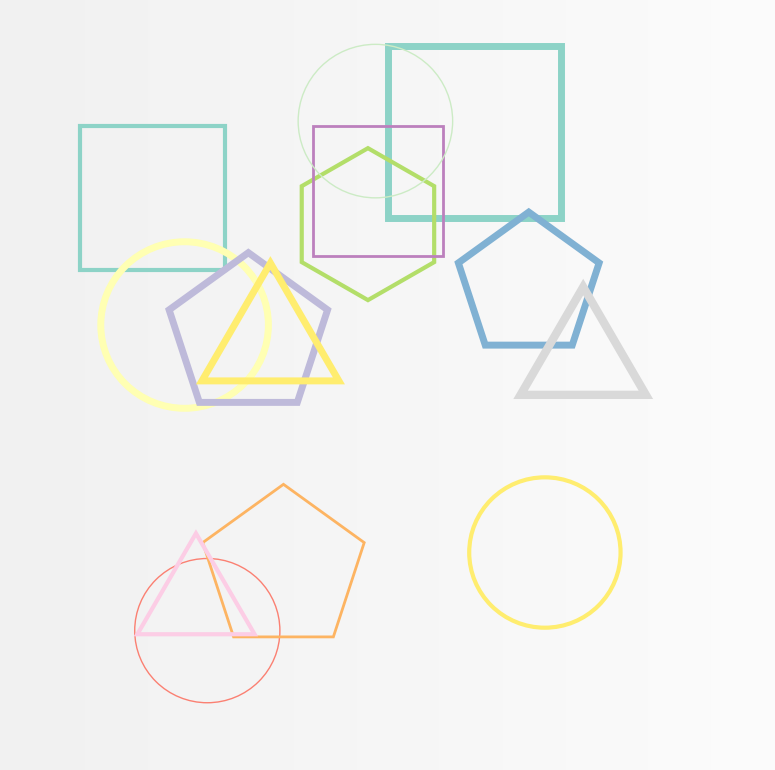[{"shape": "square", "thickness": 2.5, "radius": 0.56, "center": [0.613, 0.829]}, {"shape": "square", "thickness": 1.5, "radius": 0.47, "center": [0.197, 0.743]}, {"shape": "circle", "thickness": 2.5, "radius": 0.54, "center": [0.238, 0.578]}, {"shape": "pentagon", "thickness": 2.5, "radius": 0.54, "center": [0.32, 0.564]}, {"shape": "circle", "thickness": 0.5, "radius": 0.47, "center": [0.267, 0.181]}, {"shape": "pentagon", "thickness": 2.5, "radius": 0.48, "center": [0.682, 0.629]}, {"shape": "pentagon", "thickness": 1, "radius": 0.55, "center": [0.366, 0.261]}, {"shape": "hexagon", "thickness": 1.5, "radius": 0.49, "center": [0.475, 0.709]}, {"shape": "triangle", "thickness": 1.5, "radius": 0.44, "center": [0.253, 0.22]}, {"shape": "triangle", "thickness": 3, "radius": 0.47, "center": [0.753, 0.534]}, {"shape": "square", "thickness": 1, "radius": 0.42, "center": [0.487, 0.752]}, {"shape": "circle", "thickness": 0.5, "radius": 0.5, "center": [0.484, 0.843]}, {"shape": "triangle", "thickness": 2.5, "radius": 0.51, "center": [0.349, 0.556]}, {"shape": "circle", "thickness": 1.5, "radius": 0.49, "center": [0.703, 0.282]}]